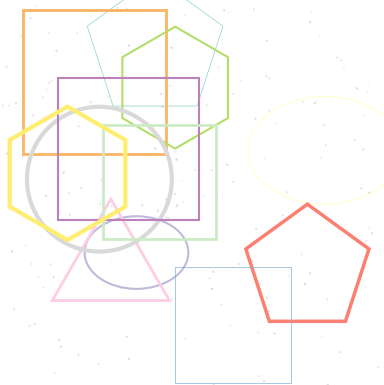[{"shape": "pentagon", "thickness": 0.5, "radius": 0.93, "center": [0.403, 0.875]}, {"shape": "oval", "thickness": 0.5, "radius": 1.0, "center": [0.843, 0.61]}, {"shape": "oval", "thickness": 1.5, "radius": 0.67, "center": [0.354, 0.344]}, {"shape": "pentagon", "thickness": 2.5, "radius": 0.84, "center": [0.798, 0.301]}, {"shape": "square", "thickness": 0.5, "radius": 0.75, "center": [0.605, 0.156]}, {"shape": "square", "thickness": 2, "radius": 0.93, "center": [0.245, 0.787]}, {"shape": "hexagon", "thickness": 1.5, "radius": 0.79, "center": [0.455, 0.772]}, {"shape": "triangle", "thickness": 2, "radius": 0.88, "center": [0.288, 0.307]}, {"shape": "circle", "thickness": 3, "radius": 0.94, "center": [0.258, 0.535]}, {"shape": "square", "thickness": 1.5, "radius": 0.92, "center": [0.334, 0.612]}, {"shape": "square", "thickness": 2, "radius": 0.74, "center": [0.415, 0.527]}, {"shape": "hexagon", "thickness": 3, "radius": 0.87, "center": [0.175, 0.55]}]